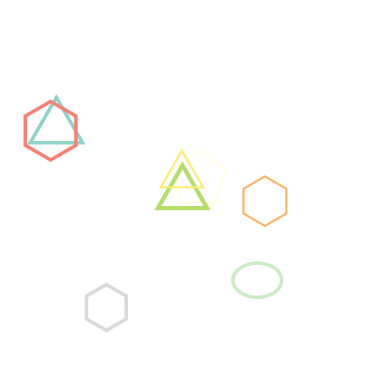[{"shape": "triangle", "thickness": 2.5, "radius": 0.39, "center": [0.146, 0.668]}, {"shape": "pentagon", "thickness": 0.5, "radius": 0.37, "center": [0.516, 0.535]}, {"shape": "hexagon", "thickness": 2.5, "radius": 0.38, "center": [0.131, 0.661]}, {"shape": "hexagon", "thickness": 1.5, "radius": 0.32, "center": [0.688, 0.478]}, {"shape": "triangle", "thickness": 3, "radius": 0.37, "center": [0.474, 0.496]}, {"shape": "hexagon", "thickness": 2.5, "radius": 0.3, "center": [0.276, 0.201]}, {"shape": "oval", "thickness": 2.5, "radius": 0.32, "center": [0.668, 0.272]}, {"shape": "triangle", "thickness": 1.5, "radius": 0.32, "center": [0.473, 0.545]}]